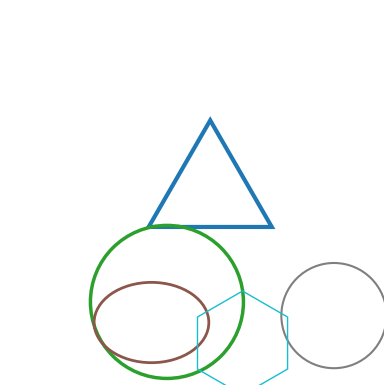[{"shape": "triangle", "thickness": 3, "radius": 0.92, "center": [0.546, 0.503]}, {"shape": "circle", "thickness": 2.5, "radius": 0.99, "center": [0.434, 0.216]}, {"shape": "oval", "thickness": 2, "radius": 0.75, "center": [0.393, 0.162]}, {"shape": "circle", "thickness": 1.5, "radius": 0.68, "center": [0.867, 0.18]}, {"shape": "hexagon", "thickness": 1, "radius": 0.68, "center": [0.63, 0.109]}]